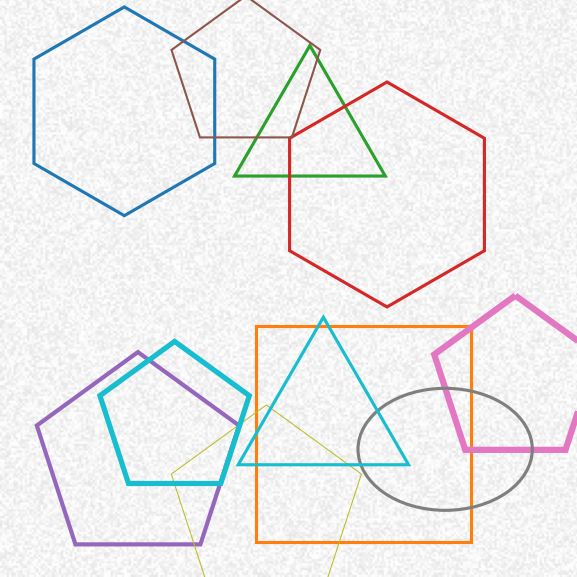[{"shape": "hexagon", "thickness": 1.5, "radius": 0.9, "center": [0.215, 0.806]}, {"shape": "square", "thickness": 1.5, "radius": 0.93, "center": [0.63, 0.248]}, {"shape": "triangle", "thickness": 1.5, "radius": 0.75, "center": [0.537, 0.77]}, {"shape": "hexagon", "thickness": 1.5, "radius": 0.97, "center": [0.67, 0.662]}, {"shape": "pentagon", "thickness": 2, "radius": 0.92, "center": [0.239, 0.205]}, {"shape": "pentagon", "thickness": 1, "radius": 0.68, "center": [0.426, 0.871]}, {"shape": "pentagon", "thickness": 3, "radius": 0.74, "center": [0.892, 0.34]}, {"shape": "oval", "thickness": 1.5, "radius": 0.75, "center": [0.771, 0.221]}, {"shape": "pentagon", "thickness": 0.5, "radius": 0.87, "center": [0.461, 0.125]}, {"shape": "triangle", "thickness": 1.5, "radius": 0.85, "center": [0.56, 0.28]}, {"shape": "pentagon", "thickness": 2.5, "radius": 0.68, "center": [0.302, 0.272]}]